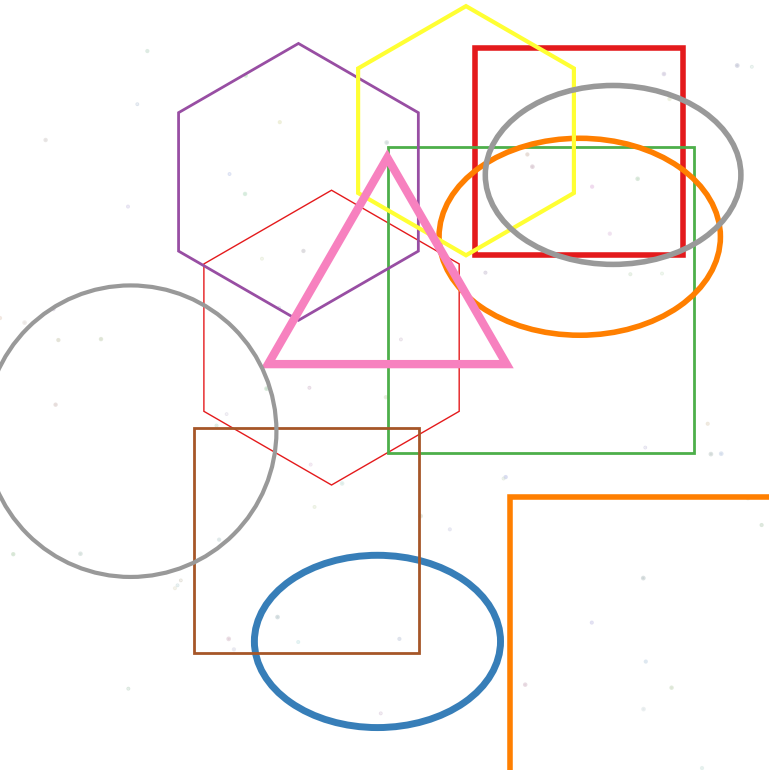[{"shape": "hexagon", "thickness": 0.5, "radius": 0.96, "center": [0.431, 0.562]}, {"shape": "square", "thickness": 2, "radius": 0.67, "center": [0.752, 0.803]}, {"shape": "oval", "thickness": 2.5, "radius": 0.8, "center": [0.49, 0.167]}, {"shape": "square", "thickness": 1, "radius": 1.0, "center": [0.703, 0.61]}, {"shape": "hexagon", "thickness": 1, "radius": 0.9, "center": [0.388, 0.764]}, {"shape": "oval", "thickness": 2, "radius": 0.91, "center": [0.753, 0.693]}, {"shape": "square", "thickness": 2, "radius": 1.0, "center": [0.861, 0.156]}, {"shape": "hexagon", "thickness": 1.5, "radius": 0.81, "center": [0.605, 0.83]}, {"shape": "square", "thickness": 1, "radius": 0.73, "center": [0.398, 0.298]}, {"shape": "triangle", "thickness": 3, "radius": 0.89, "center": [0.503, 0.616]}, {"shape": "circle", "thickness": 1.5, "radius": 0.95, "center": [0.17, 0.44]}, {"shape": "oval", "thickness": 2, "radius": 0.83, "center": [0.796, 0.773]}]